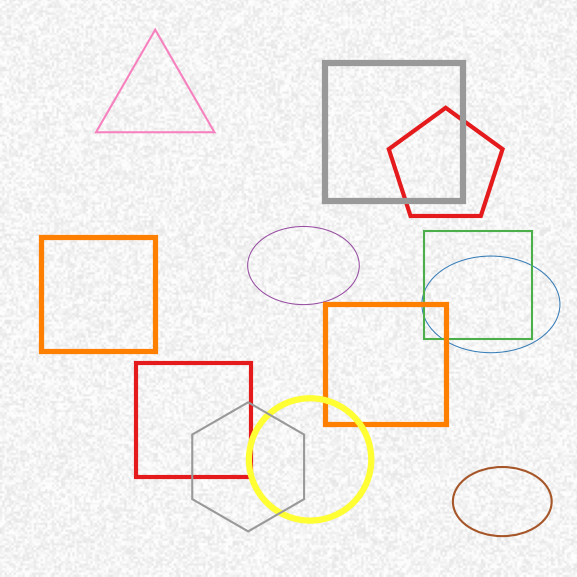[{"shape": "square", "thickness": 2, "radius": 0.5, "center": [0.336, 0.272]}, {"shape": "pentagon", "thickness": 2, "radius": 0.52, "center": [0.772, 0.709]}, {"shape": "oval", "thickness": 0.5, "radius": 0.6, "center": [0.85, 0.472]}, {"shape": "square", "thickness": 1, "radius": 0.47, "center": [0.828, 0.505]}, {"shape": "oval", "thickness": 0.5, "radius": 0.48, "center": [0.525, 0.539]}, {"shape": "square", "thickness": 2.5, "radius": 0.49, "center": [0.169, 0.49]}, {"shape": "square", "thickness": 2.5, "radius": 0.52, "center": [0.668, 0.369]}, {"shape": "circle", "thickness": 3, "radius": 0.53, "center": [0.537, 0.204]}, {"shape": "oval", "thickness": 1, "radius": 0.43, "center": [0.87, 0.131]}, {"shape": "triangle", "thickness": 1, "radius": 0.59, "center": [0.269, 0.829]}, {"shape": "hexagon", "thickness": 1, "radius": 0.56, "center": [0.43, 0.191]}, {"shape": "square", "thickness": 3, "radius": 0.59, "center": [0.682, 0.771]}]